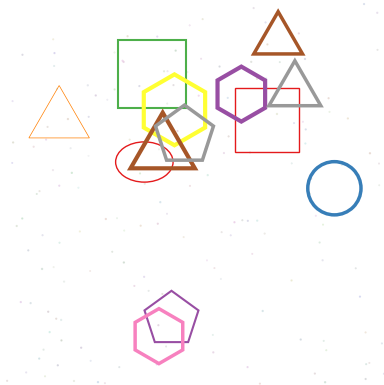[{"shape": "square", "thickness": 1, "radius": 0.41, "center": [0.693, 0.689]}, {"shape": "oval", "thickness": 1, "radius": 0.37, "center": [0.375, 0.579]}, {"shape": "circle", "thickness": 2.5, "radius": 0.35, "center": [0.869, 0.511]}, {"shape": "square", "thickness": 1.5, "radius": 0.44, "center": [0.395, 0.807]}, {"shape": "hexagon", "thickness": 3, "radius": 0.36, "center": [0.627, 0.756]}, {"shape": "pentagon", "thickness": 1.5, "radius": 0.37, "center": [0.445, 0.171]}, {"shape": "triangle", "thickness": 0.5, "radius": 0.45, "center": [0.154, 0.687]}, {"shape": "hexagon", "thickness": 3, "radius": 0.46, "center": [0.453, 0.715]}, {"shape": "triangle", "thickness": 3, "radius": 0.48, "center": [0.423, 0.611]}, {"shape": "triangle", "thickness": 2.5, "radius": 0.37, "center": [0.722, 0.896]}, {"shape": "hexagon", "thickness": 2.5, "radius": 0.36, "center": [0.413, 0.127]}, {"shape": "triangle", "thickness": 2.5, "radius": 0.39, "center": [0.766, 0.764]}, {"shape": "pentagon", "thickness": 2.5, "radius": 0.4, "center": [0.479, 0.648]}]